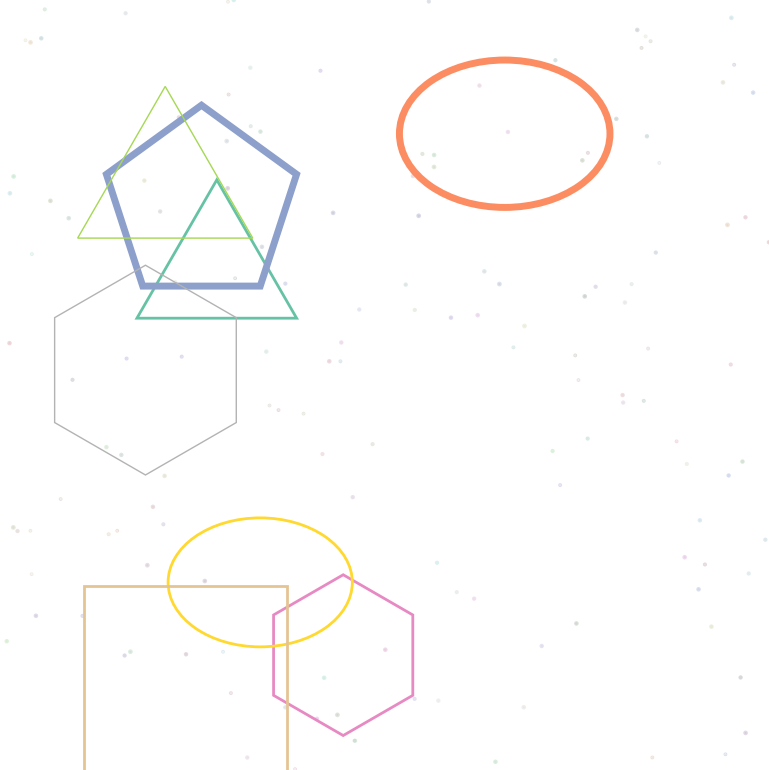[{"shape": "triangle", "thickness": 1, "radius": 0.6, "center": [0.282, 0.647]}, {"shape": "oval", "thickness": 2.5, "radius": 0.68, "center": [0.655, 0.826]}, {"shape": "pentagon", "thickness": 2.5, "radius": 0.65, "center": [0.262, 0.734]}, {"shape": "hexagon", "thickness": 1, "radius": 0.52, "center": [0.446, 0.149]}, {"shape": "triangle", "thickness": 0.5, "radius": 0.66, "center": [0.215, 0.756]}, {"shape": "oval", "thickness": 1, "radius": 0.6, "center": [0.338, 0.244]}, {"shape": "square", "thickness": 1, "radius": 0.66, "center": [0.241, 0.107]}, {"shape": "hexagon", "thickness": 0.5, "radius": 0.68, "center": [0.189, 0.519]}]